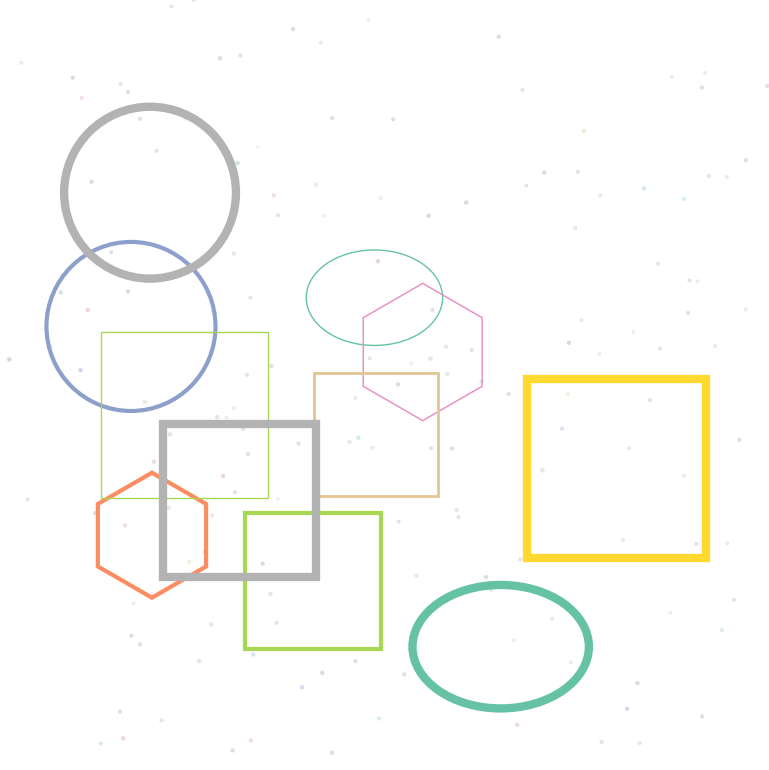[{"shape": "oval", "thickness": 0.5, "radius": 0.44, "center": [0.486, 0.613]}, {"shape": "oval", "thickness": 3, "radius": 0.57, "center": [0.65, 0.16]}, {"shape": "hexagon", "thickness": 1.5, "radius": 0.41, "center": [0.197, 0.305]}, {"shape": "circle", "thickness": 1.5, "radius": 0.55, "center": [0.17, 0.576]}, {"shape": "hexagon", "thickness": 0.5, "radius": 0.45, "center": [0.549, 0.543]}, {"shape": "square", "thickness": 0.5, "radius": 0.54, "center": [0.24, 0.461]}, {"shape": "square", "thickness": 1.5, "radius": 0.44, "center": [0.406, 0.246]}, {"shape": "square", "thickness": 3, "radius": 0.58, "center": [0.801, 0.392]}, {"shape": "square", "thickness": 1, "radius": 0.4, "center": [0.488, 0.435]}, {"shape": "circle", "thickness": 3, "radius": 0.56, "center": [0.195, 0.75]}, {"shape": "square", "thickness": 3, "radius": 0.5, "center": [0.311, 0.35]}]